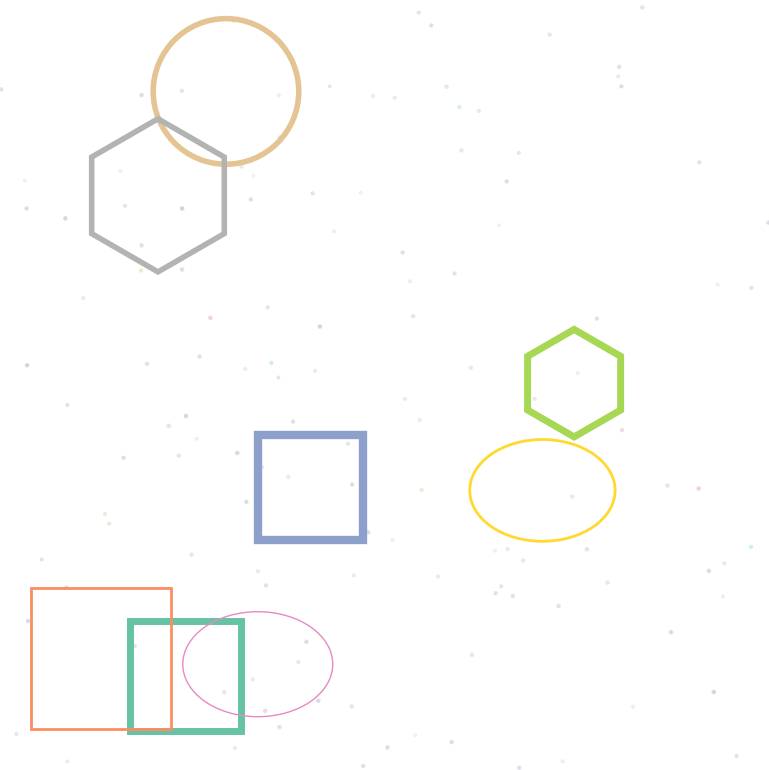[{"shape": "square", "thickness": 2.5, "radius": 0.36, "center": [0.241, 0.122]}, {"shape": "square", "thickness": 1, "radius": 0.46, "center": [0.131, 0.145]}, {"shape": "square", "thickness": 3, "radius": 0.34, "center": [0.403, 0.367]}, {"shape": "oval", "thickness": 0.5, "radius": 0.49, "center": [0.335, 0.137]}, {"shape": "hexagon", "thickness": 2.5, "radius": 0.35, "center": [0.746, 0.502]}, {"shape": "oval", "thickness": 1, "radius": 0.47, "center": [0.704, 0.363]}, {"shape": "circle", "thickness": 2, "radius": 0.47, "center": [0.293, 0.881]}, {"shape": "hexagon", "thickness": 2, "radius": 0.5, "center": [0.205, 0.746]}]